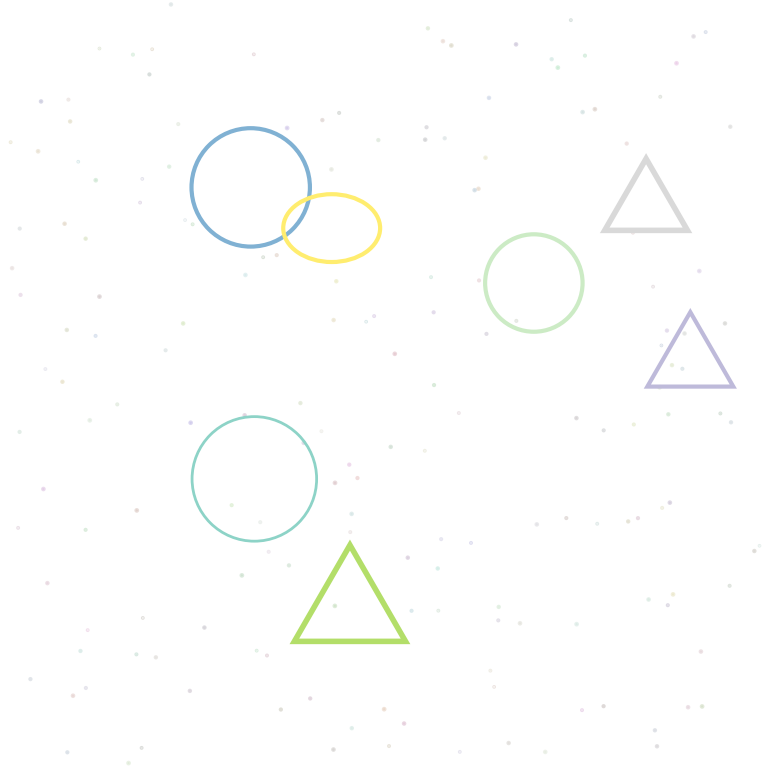[{"shape": "circle", "thickness": 1, "radius": 0.4, "center": [0.33, 0.378]}, {"shape": "triangle", "thickness": 1.5, "radius": 0.32, "center": [0.897, 0.53]}, {"shape": "circle", "thickness": 1.5, "radius": 0.38, "center": [0.326, 0.757]}, {"shape": "triangle", "thickness": 2, "radius": 0.42, "center": [0.454, 0.209]}, {"shape": "triangle", "thickness": 2, "radius": 0.31, "center": [0.839, 0.732]}, {"shape": "circle", "thickness": 1.5, "radius": 0.32, "center": [0.693, 0.632]}, {"shape": "oval", "thickness": 1.5, "radius": 0.31, "center": [0.431, 0.704]}]